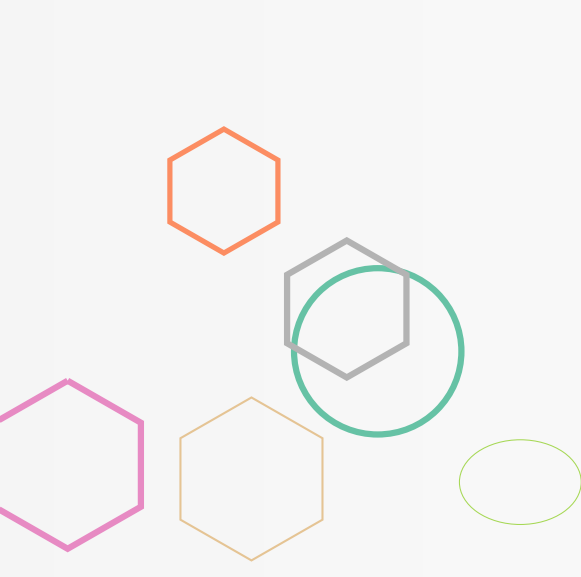[{"shape": "circle", "thickness": 3, "radius": 0.72, "center": [0.65, 0.391]}, {"shape": "hexagon", "thickness": 2.5, "radius": 0.54, "center": [0.385, 0.668]}, {"shape": "hexagon", "thickness": 3, "radius": 0.73, "center": [0.116, 0.194]}, {"shape": "oval", "thickness": 0.5, "radius": 0.52, "center": [0.895, 0.164]}, {"shape": "hexagon", "thickness": 1, "radius": 0.71, "center": [0.433, 0.17]}, {"shape": "hexagon", "thickness": 3, "radius": 0.59, "center": [0.597, 0.464]}]